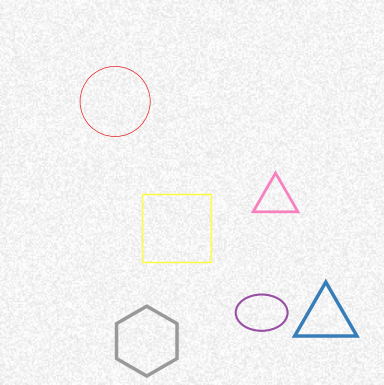[{"shape": "circle", "thickness": 0.5, "radius": 0.46, "center": [0.299, 0.736]}, {"shape": "triangle", "thickness": 2.5, "radius": 0.47, "center": [0.846, 0.174]}, {"shape": "oval", "thickness": 1.5, "radius": 0.34, "center": [0.68, 0.188]}, {"shape": "square", "thickness": 1, "radius": 0.45, "center": [0.458, 0.408]}, {"shape": "triangle", "thickness": 2, "radius": 0.34, "center": [0.716, 0.483]}, {"shape": "hexagon", "thickness": 2.5, "radius": 0.45, "center": [0.381, 0.114]}]